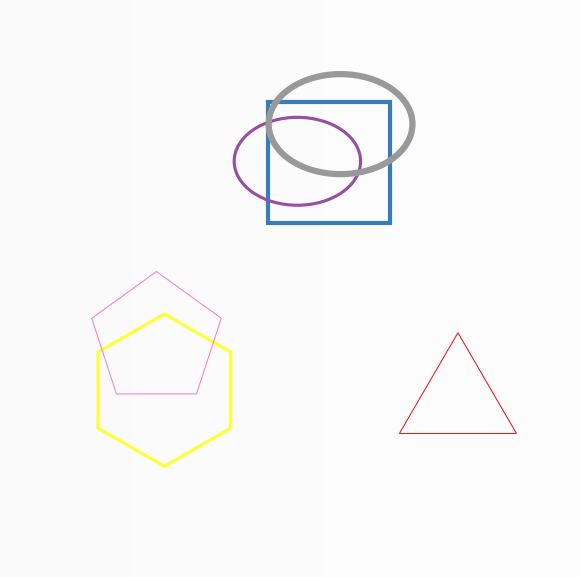[{"shape": "triangle", "thickness": 0.5, "radius": 0.58, "center": [0.788, 0.307]}, {"shape": "square", "thickness": 2, "radius": 0.52, "center": [0.567, 0.718]}, {"shape": "oval", "thickness": 1.5, "radius": 0.54, "center": [0.512, 0.72]}, {"shape": "hexagon", "thickness": 1.5, "radius": 0.66, "center": [0.283, 0.324]}, {"shape": "pentagon", "thickness": 0.5, "radius": 0.59, "center": [0.269, 0.412]}, {"shape": "oval", "thickness": 3, "radius": 0.62, "center": [0.586, 0.784]}]